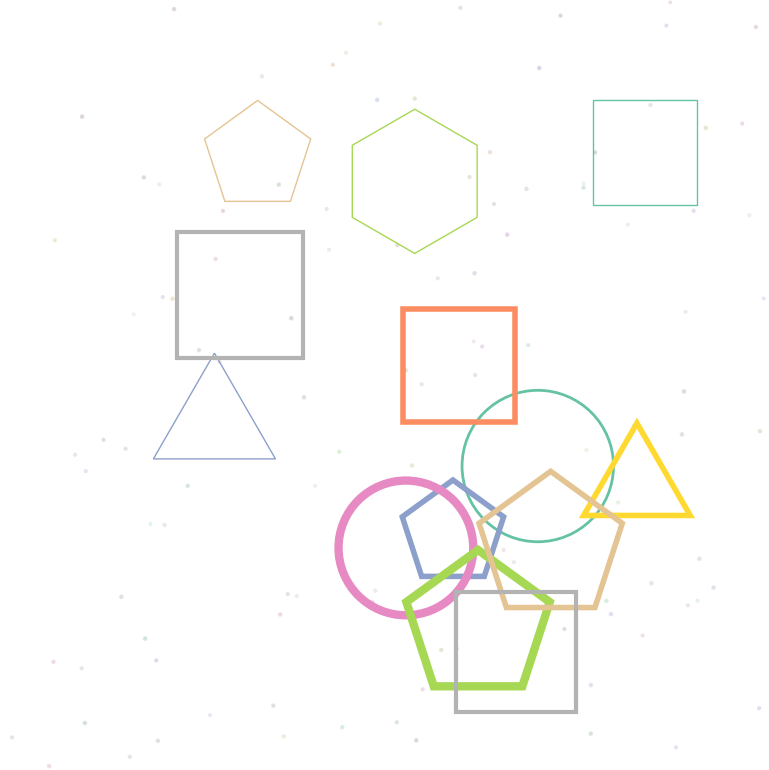[{"shape": "circle", "thickness": 1, "radius": 0.49, "center": [0.698, 0.395]}, {"shape": "square", "thickness": 0.5, "radius": 0.34, "center": [0.838, 0.802]}, {"shape": "square", "thickness": 2, "radius": 0.37, "center": [0.596, 0.525]}, {"shape": "pentagon", "thickness": 2, "radius": 0.35, "center": [0.588, 0.307]}, {"shape": "triangle", "thickness": 0.5, "radius": 0.46, "center": [0.278, 0.45]}, {"shape": "circle", "thickness": 3, "radius": 0.44, "center": [0.527, 0.288]}, {"shape": "hexagon", "thickness": 0.5, "radius": 0.47, "center": [0.539, 0.765]}, {"shape": "pentagon", "thickness": 3, "radius": 0.49, "center": [0.621, 0.188]}, {"shape": "triangle", "thickness": 2, "radius": 0.4, "center": [0.827, 0.371]}, {"shape": "pentagon", "thickness": 2, "radius": 0.49, "center": [0.715, 0.29]}, {"shape": "pentagon", "thickness": 0.5, "radius": 0.36, "center": [0.335, 0.797]}, {"shape": "square", "thickness": 1.5, "radius": 0.39, "center": [0.67, 0.153]}, {"shape": "square", "thickness": 1.5, "radius": 0.41, "center": [0.312, 0.617]}]